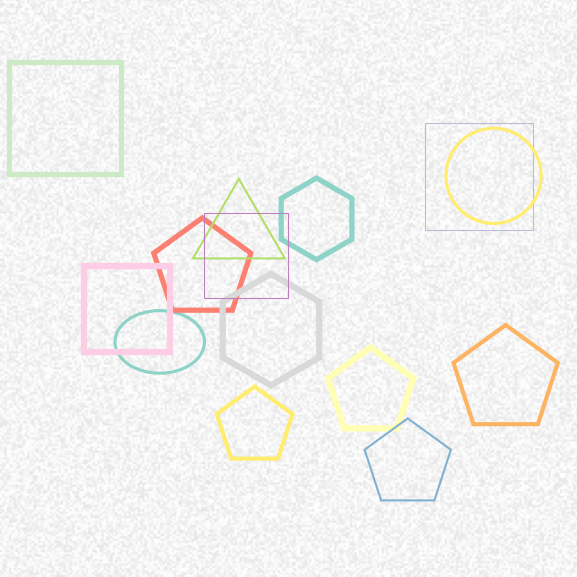[{"shape": "oval", "thickness": 1.5, "radius": 0.39, "center": [0.277, 0.407]}, {"shape": "hexagon", "thickness": 2.5, "radius": 0.35, "center": [0.548, 0.62]}, {"shape": "pentagon", "thickness": 3, "radius": 0.39, "center": [0.642, 0.32]}, {"shape": "square", "thickness": 0.5, "radius": 0.46, "center": [0.83, 0.694]}, {"shape": "pentagon", "thickness": 2.5, "radius": 0.44, "center": [0.35, 0.533]}, {"shape": "pentagon", "thickness": 1, "radius": 0.39, "center": [0.706, 0.196]}, {"shape": "pentagon", "thickness": 2, "radius": 0.47, "center": [0.876, 0.341]}, {"shape": "triangle", "thickness": 1, "radius": 0.46, "center": [0.414, 0.598]}, {"shape": "square", "thickness": 3, "radius": 0.37, "center": [0.219, 0.465]}, {"shape": "hexagon", "thickness": 3, "radius": 0.48, "center": [0.469, 0.428]}, {"shape": "square", "thickness": 0.5, "radius": 0.37, "center": [0.426, 0.557]}, {"shape": "square", "thickness": 2.5, "radius": 0.48, "center": [0.113, 0.795]}, {"shape": "circle", "thickness": 1.5, "radius": 0.41, "center": [0.855, 0.695]}, {"shape": "pentagon", "thickness": 2, "radius": 0.34, "center": [0.441, 0.261]}]